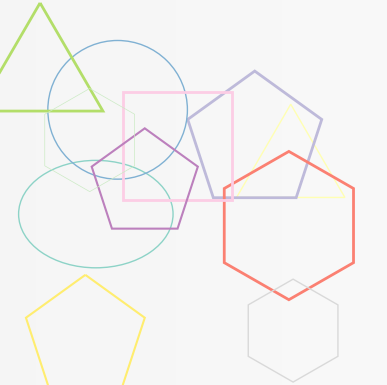[{"shape": "oval", "thickness": 1, "radius": 1.0, "center": [0.247, 0.444]}, {"shape": "triangle", "thickness": 1, "radius": 0.81, "center": [0.75, 0.568]}, {"shape": "pentagon", "thickness": 2, "radius": 0.91, "center": [0.657, 0.634]}, {"shape": "hexagon", "thickness": 2, "radius": 0.96, "center": [0.746, 0.414]}, {"shape": "circle", "thickness": 1, "radius": 0.9, "center": [0.304, 0.715]}, {"shape": "triangle", "thickness": 2, "radius": 0.94, "center": [0.103, 0.805]}, {"shape": "square", "thickness": 2, "radius": 0.7, "center": [0.458, 0.62]}, {"shape": "hexagon", "thickness": 1, "radius": 0.67, "center": [0.756, 0.141]}, {"shape": "pentagon", "thickness": 1.5, "radius": 0.72, "center": [0.374, 0.523]}, {"shape": "hexagon", "thickness": 0.5, "radius": 0.67, "center": [0.231, 0.636]}, {"shape": "pentagon", "thickness": 1.5, "radius": 0.81, "center": [0.22, 0.125]}]